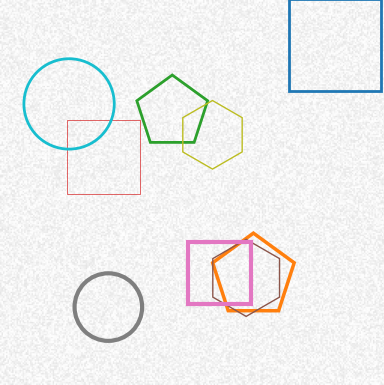[{"shape": "square", "thickness": 2, "radius": 0.6, "center": [0.871, 0.883]}, {"shape": "pentagon", "thickness": 2.5, "radius": 0.56, "center": [0.658, 0.283]}, {"shape": "pentagon", "thickness": 2, "radius": 0.48, "center": [0.447, 0.708]}, {"shape": "square", "thickness": 0.5, "radius": 0.47, "center": [0.27, 0.592]}, {"shape": "hexagon", "thickness": 1, "radius": 0.5, "center": [0.639, 0.278]}, {"shape": "square", "thickness": 3, "radius": 0.4, "center": [0.57, 0.292]}, {"shape": "circle", "thickness": 3, "radius": 0.44, "center": [0.281, 0.202]}, {"shape": "hexagon", "thickness": 1, "radius": 0.45, "center": [0.552, 0.65]}, {"shape": "circle", "thickness": 2, "radius": 0.59, "center": [0.179, 0.73]}]